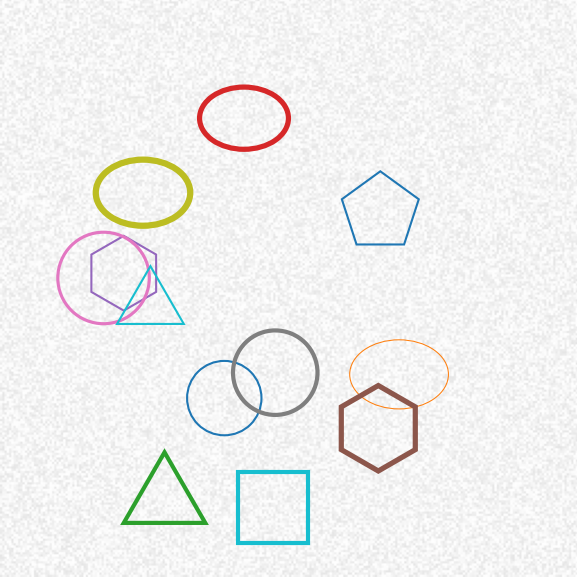[{"shape": "circle", "thickness": 1, "radius": 0.32, "center": [0.388, 0.31]}, {"shape": "pentagon", "thickness": 1, "radius": 0.35, "center": [0.659, 0.632]}, {"shape": "oval", "thickness": 0.5, "radius": 0.43, "center": [0.691, 0.351]}, {"shape": "triangle", "thickness": 2, "radius": 0.41, "center": [0.285, 0.134]}, {"shape": "oval", "thickness": 2.5, "radius": 0.38, "center": [0.423, 0.794]}, {"shape": "hexagon", "thickness": 1, "radius": 0.32, "center": [0.214, 0.526]}, {"shape": "hexagon", "thickness": 2.5, "radius": 0.37, "center": [0.655, 0.258]}, {"shape": "circle", "thickness": 1.5, "radius": 0.4, "center": [0.179, 0.518]}, {"shape": "circle", "thickness": 2, "radius": 0.37, "center": [0.477, 0.354]}, {"shape": "oval", "thickness": 3, "radius": 0.41, "center": [0.248, 0.665]}, {"shape": "square", "thickness": 2, "radius": 0.31, "center": [0.473, 0.121]}, {"shape": "triangle", "thickness": 1, "radius": 0.33, "center": [0.26, 0.472]}]